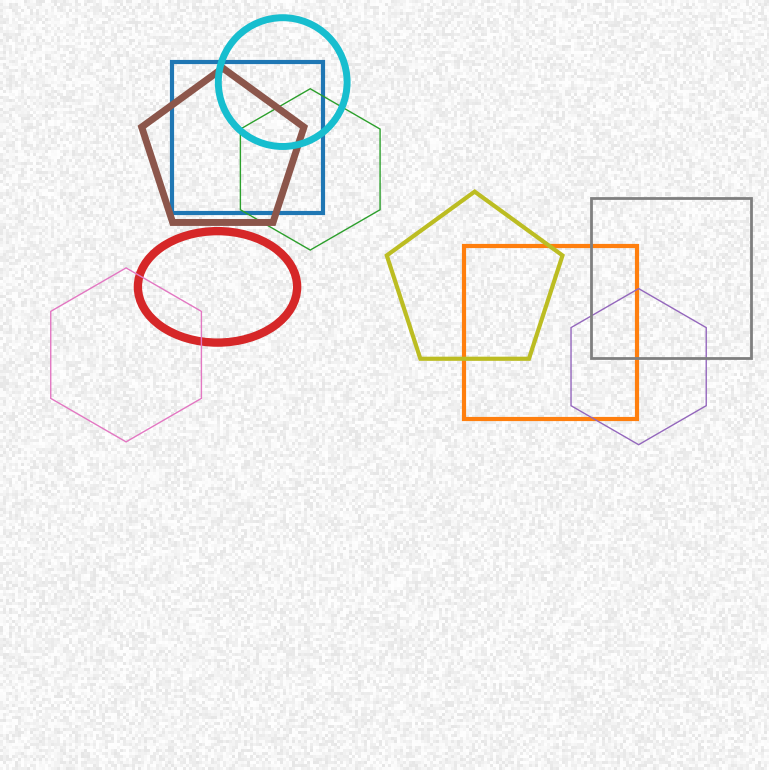[{"shape": "square", "thickness": 1.5, "radius": 0.49, "center": [0.322, 0.822]}, {"shape": "square", "thickness": 1.5, "radius": 0.56, "center": [0.715, 0.569]}, {"shape": "hexagon", "thickness": 0.5, "radius": 0.52, "center": [0.403, 0.78]}, {"shape": "oval", "thickness": 3, "radius": 0.52, "center": [0.282, 0.627]}, {"shape": "hexagon", "thickness": 0.5, "radius": 0.51, "center": [0.829, 0.524]}, {"shape": "pentagon", "thickness": 2.5, "radius": 0.55, "center": [0.289, 0.801]}, {"shape": "hexagon", "thickness": 0.5, "radius": 0.56, "center": [0.164, 0.539]}, {"shape": "square", "thickness": 1, "radius": 0.52, "center": [0.871, 0.639]}, {"shape": "pentagon", "thickness": 1.5, "radius": 0.6, "center": [0.616, 0.631]}, {"shape": "circle", "thickness": 2.5, "radius": 0.42, "center": [0.367, 0.893]}]